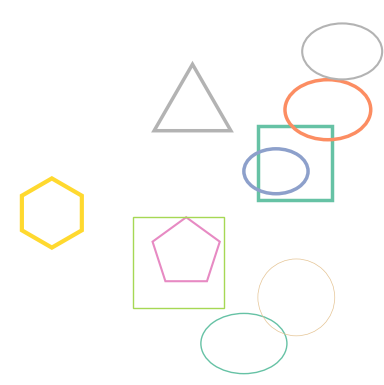[{"shape": "square", "thickness": 2.5, "radius": 0.48, "center": [0.766, 0.577]}, {"shape": "oval", "thickness": 1, "radius": 0.56, "center": [0.634, 0.108]}, {"shape": "oval", "thickness": 2.5, "radius": 0.56, "center": [0.852, 0.715]}, {"shape": "oval", "thickness": 2.5, "radius": 0.42, "center": [0.717, 0.555]}, {"shape": "pentagon", "thickness": 1.5, "radius": 0.46, "center": [0.484, 0.344]}, {"shape": "square", "thickness": 1, "radius": 0.59, "center": [0.463, 0.318]}, {"shape": "hexagon", "thickness": 3, "radius": 0.45, "center": [0.135, 0.447]}, {"shape": "circle", "thickness": 0.5, "radius": 0.5, "center": [0.77, 0.228]}, {"shape": "triangle", "thickness": 2.5, "radius": 0.58, "center": [0.5, 0.718]}, {"shape": "oval", "thickness": 1.5, "radius": 0.52, "center": [0.889, 0.866]}]